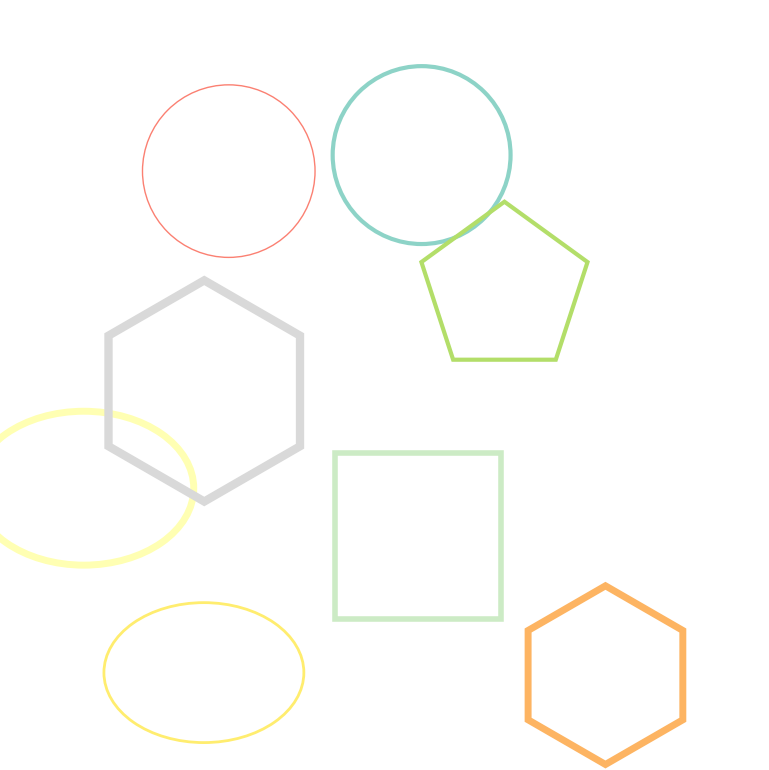[{"shape": "circle", "thickness": 1.5, "radius": 0.58, "center": [0.548, 0.799]}, {"shape": "oval", "thickness": 2.5, "radius": 0.71, "center": [0.109, 0.366]}, {"shape": "circle", "thickness": 0.5, "radius": 0.56, "center": [0.297, 0.778]}, {"shape": "hexagon", "thickness": 2.5, "radius": 0.58, "center": [0.786, 0.123]}, {"shape": "pentagon", "thickness": 1.5, "radius": 0.57, "center": [0.655, 0.625]}, {"shape": "hexagon", "thickness": 3, "radius": 0.72, "center": [0.265, 0.492]}, {"shape": "square", "thickness": 2, "radius": 0.54, "center": [0.543, 0.304]}, {"shape": "oval", "thickness": 1, "radius": 0.65, "center": [0.265, 0.126]}]